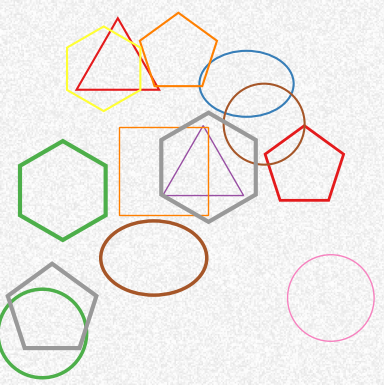[{"shape": "pentagon", "thickness": 2, "radius": 0.54, "center": [0.791, 0.566]}, {"shape": "triangle", "thickness": 1.5, "radius": 0.62, "center": [0.306, 0.829]}, {"shape": "oval", "thickness": 1.5, "radius": 0.61, "center": [0.64, 0.782]}, {"shape": "hexagon", "thickness": 3, "radius": 0.64, "center": [0.163, 0.505]}, {"shape": "circle", "thickness": 2.5, "radius": 0.57, "center": [0.11, 0.134]}, {"shape": "triangle", "thickness": 1, "radius": 0.61, "center": [0.528, 0.553]}, {"shape": "pentagon", "thickness": 1.5, "radius": 0.53, "center": [0.463, 0.861]}, {"shape": "square", "thickness": 1, "radius": 0.58, "center": [0.425, 0.556]}, {"shape": "hexagon", "thickness": 1.5, "radius": 0.55, "center": [0.269, 0.821]}, {"shape": "circle", "thickness": 1.5, "radius": 0.53, "center": [0.686, 0.678]}, {"shape": "oval", "thickness": 2.5, "radius": 0.69, "center": [0.399, 0.33]}, {"shape": "circle", "thickness": 1, "radius": 0.56, "center": [0.859, 0.226]}, {"shape": "pentagon", "thickness": 3, "radius": 0.61, "center": [0.135, 0.194]}, {"shape": "hexagon", "thickness": 3, "radius": 0.71, "center": [0.542, 0.565]}]